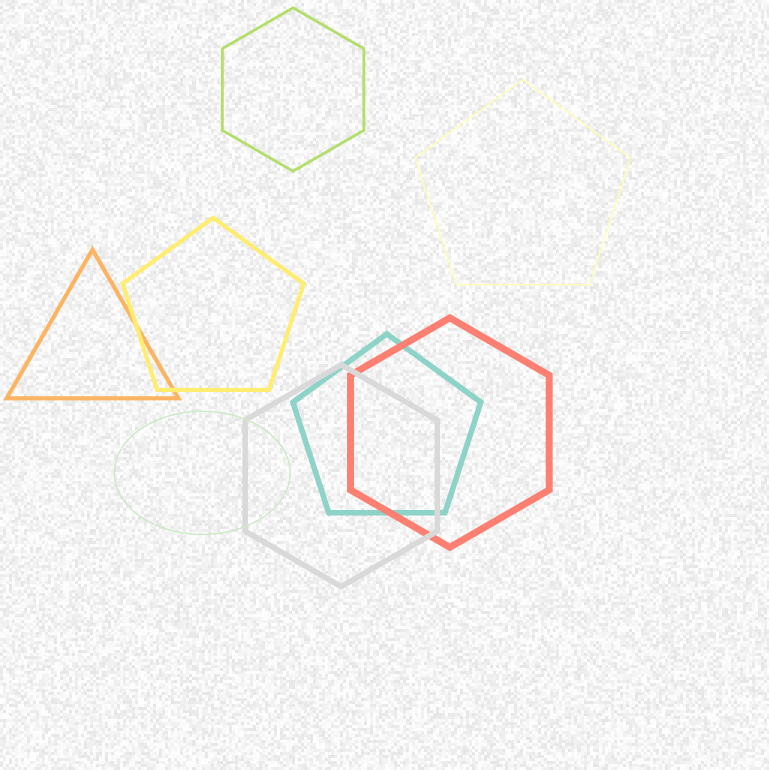[{"shape": "pentagon", "thickness": 2, "radius": 0.64, "center": [0.502, 0.438]}, {"shape": "pentagon", "thickness": 0.5, "radius": 0.74, "center": [0.679, 0.749]}, {"shape": "hexagon", "thickness": 2.5, "radius": 0.74, "center": [0.584, 0.438]}, {"shape": "triangle", "thickness": 1.5, "radius": 0.64, "center": [0.12, 0.547]}, {"shape": "hexagon", "thickness": 1, "radius": 0.53, "center": [0.381, 0.884]}, {"shape": "hexagon", "thickness": 2, "radius": 0.72, "center": [0.443, 0.382]}, {"shape": "oval", "thickness": 0.5, "radius": 0.57, "center": [0.263, 0.386]}, {"shape": "pentagon", "thickness": 1.5, "radius": 0.62, "center": [0.277, 0.594]}]